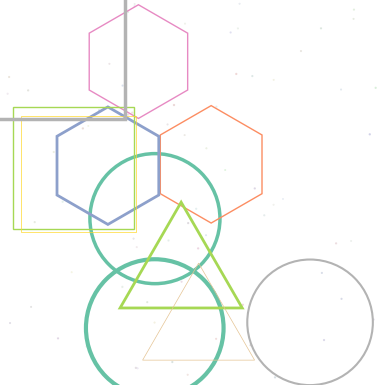[{"shape": "circle", "thickness": 3, "radius": 0.89, "center": [0.402, 0.148]}, {"shape": "circle", "thickness": 2.5, "radius": 0.84, "center": [0.402, 0.432]}, {"shape": "hexagon", "thickness": 1, "radius": 0.76, "center": [0.548, 0.573]}, {"shape": "hexagon", "thickness": 2, "radius": 0.76, "center": [0.28, 0.57]}, {"shape": "hexagon", "thickness": 1, "radius": 0.74, "center": [0.36, 0.84]}, {"shape": "triangle", "thickness": 2, "radius": 0.92, "center": [0.471, 0.292]}, {"shape": "square", "thickness": 1, "radius": 0.79, "center": [0.191, 0.563]}, {"shape": "square", "thickness": 0.5, "radius": 0.75, "center": [0.203, 0.548]}, {"shape": "triangle", "thickness": 0.5, "radius": 0.84, "center": [0.516, 0.149]}, {"shape": "circle", "thickness": 1.5, "radius": 0.82, "center": [0.805, 0.163]}, {"shape": "square", "thickness": 2.5, "radius": 0.88, "center": [0.15, 0.866]}]